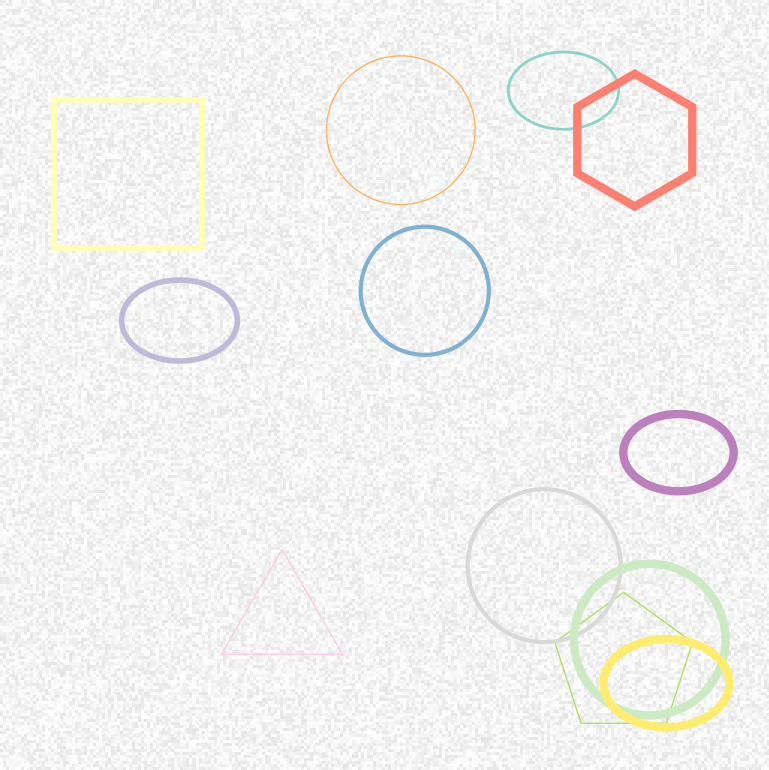[{"shape": "oval", "thickness": 1, "radius": 0.36, "center": [0.732, 0.882]}, {"shape": "square", "thickness": 2, "radius": 0.48, "center": [0.166, 0.774]}, {"shape": "oval", "thickness": 2, "radius": 0.38, "center": [0.233, 0.584]}, {"shape": "hexagon", "thickness": 3, "radius": 0.43, "center": [0.824, 0.818]}, {"shape": "circle", "thickness": 1.5, "radius": 0.42, "center": [0.552, 0.622]}, {"shape": "circle", "thickness": 0.5, "radius": 0.48, "center": [0.521, 0.831]}, {"shape": "pentagon", "thickness": 0.5, "radius": 0.47, "center": [0.81, 0.137]}, {"shape": "triangle", "thickness": 0.5, "radius": 0.45, "center": [0.366, 0.196]}, {"shape": "circle", "thickness": 1.5, "radius": 0.5, "center": [0.707, 0.265]}, {"shape": "oval", "thickness": 3, "radius": 0.36, "center": [0.881, 0.412]}, {"shape": "circle", "thickness": 3, "radius": 0.49, "center": [0.844, 0.169]}, {"shape": "oval", "thickness": 3, "radius": 0.41, "center": [0.866, 0.113]}]